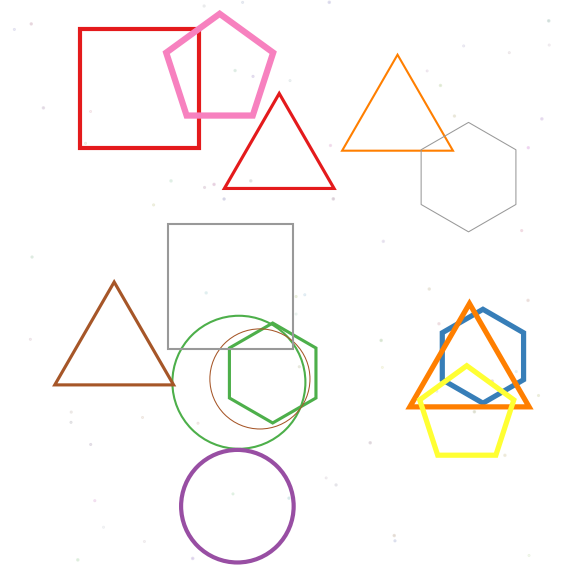[{"shape": "square", "thickness": 2, "radius": 0.52, "center": [0.241, 0.845]}, {"shape": "triangle", "thickness": 1.5, "radius": 0.55, "center": [0.484, 0.728]}, {"shape": "hexagon", "thickness": 2.5, "radius": 0.41, "center": [0.836, 0.382]}, {"shape": "circle", "thickness": 1, "radius": 0.58, "center": [0.414, 0.337]}, {"shape": "hexagon", "thickness": 1.5, "radius": 0.43, "center": [0.472, 0.353]}, {"shape": "circle", "thickness": 2, "radius": 0.49, "center": [0.411, 0.123]}, {"shape": "triangle", "thickness": 1, "radius": 0.55, "center": [0.688, 0.794]}, {"shape": "triangle", "thickness": 2.5, "radius": 0.6, "center": [0.813, 0.354]}, {"shape": "pentagon", "thickness": 2.5, "radius": 0.43, "center": [0.808, 0.28]}, {"shape": "circle", "thickness": 0.5, "radius": 0.43, "center": [0.45, 0.343]}, {"shape": "triangle", "thickness": 1.5, "radius": 0.59, "center": [0.198, 0.392]}, {"shape": "pentagon", "thickness": 3, "radius": 0.49, "center": [0.38, 0.878]}, {"shape": "hexagon", "thickness": 0.5, "radius": 0.47, "center": [0.811, 0.692]}, {"shape": "square", "thickness": 1, "radius": 0.54, "center": [0.399, 0.503]}]